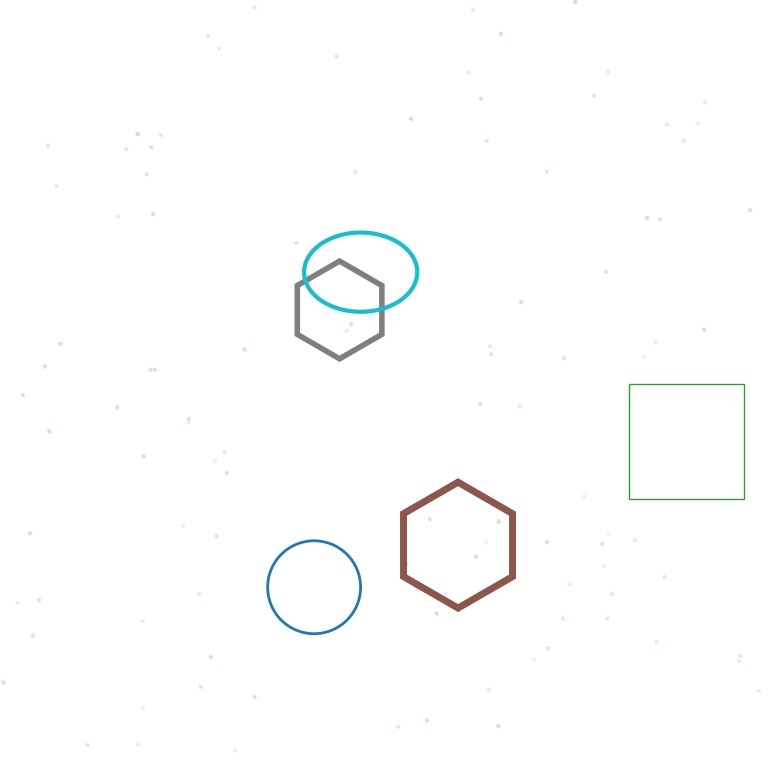[{"shape": "circle", "thickness": 1, "radius": 0.3, "center": [0.408, 0.237]}, {"shape": "square", "thickness": 0.5, "radius": 0.37, "center": [0.891, 0.426]}, {"shape": "hexagon", "thickness": 2.5, "radius": 0.41, "center": [0.595, 0.292]}, {"shape": "hexagon", "thickness": 2, "radius": 0.32, "center": [0.441, 0.597]}, {"shape": "oval", "thickness": 1.5, "radius": 0.37, "center": [0.468, 0.647]}]